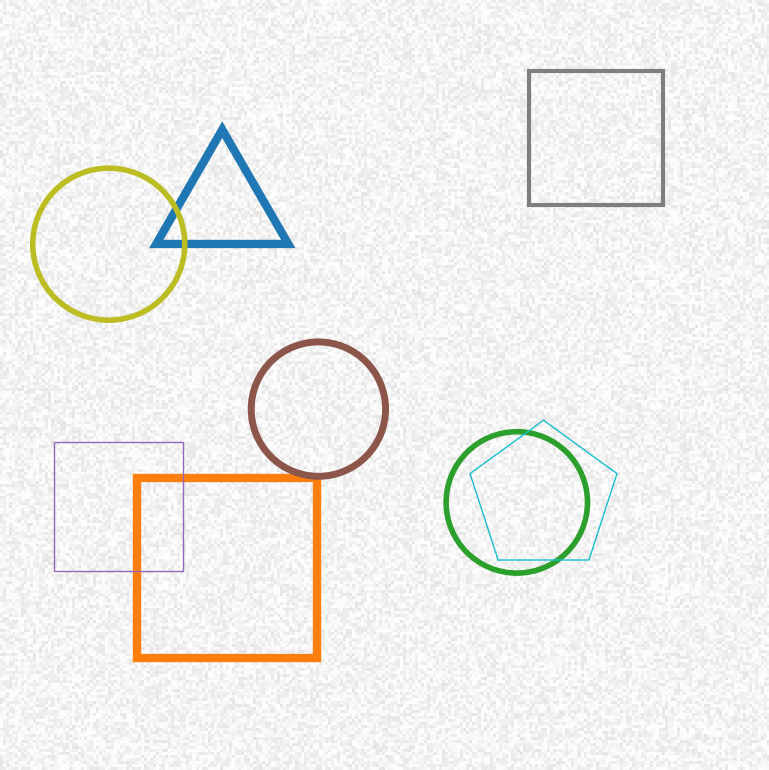[{"shape": "triangle", "thickness": 3, "radius": 0.49, "center": [0.289, 0.733]}, {"shape": "square", "thickness": 3, "radius": 0.58, "center": [0.295, 0.263]}, {"shape": "circle", "thickness": 2, "radius": 0.46, "center": [0.671, 0.348]}, {"shape": "square", "thickness": 0.5, "radius": 0.42, "center": [0.154, 0.342]}, {"shape": "circle", "thickness": 2.5, "radius": 0.44, "center": [0.413, 0.469]}, {"shape": "square", "thickness": 1.5, "radius": 0.43, "center": [0.774, 0.821]}, {"shape": "circle", "thickness": 2, "radius": 0.49, "center": [0.141, 0.683]}, {"shape": "pentagon", "thickness": 0.5, "radius": 0.5, "center": [0.706, 0.354]}]